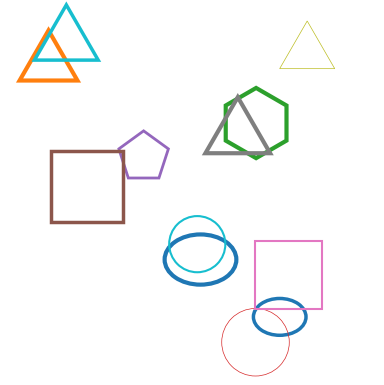[{"shape": "oval", "thickness": 3, "radius": 0.47, "center": [0.521, 0.326]}, {"shape": "oval", "thickness": 2.5, "radius": 0.34, "center": [0.727, 0.177]}, {"shape": "triangle", "thickness": 3, "radius": 0.43, "center": [0.126, 0.834]}, {"shape": "hexagon", "thickness": 3, "radius": 0.46, "center": [0.665, 0.68]}, {"shape": "circle", "thickness": 0.5, "radius": 0.44, "center": [0.664, 0.111]}, {"shape": "pentagon", "thickness": 2, "radius": 0.34, "center": [0.373, 0.592]}, {"shape": "square", "thickness": 2.5, "radius": 0.47, "center": [0.227, 0.516]}, {"shape": "square", "thickness": 1.5, "radius": 0.44, "center": [0.749, 0.287]}, {"shape": "triangle", "thickness": 3, "radius": 0.49, "center": [0.618, 0.651]}, {"shape": "triangle", "thickness": 0.5, "radius": 0.41, "center": [0.798, 0.863]}, {"shape": "triangle", "thickness": 2.5, "radius": 0.48, "center": [0.172, 0.892]}, {"shape": "circle", "thickness": 1.5, "radius": 0.36, "center": [0.512, 0.366]}]